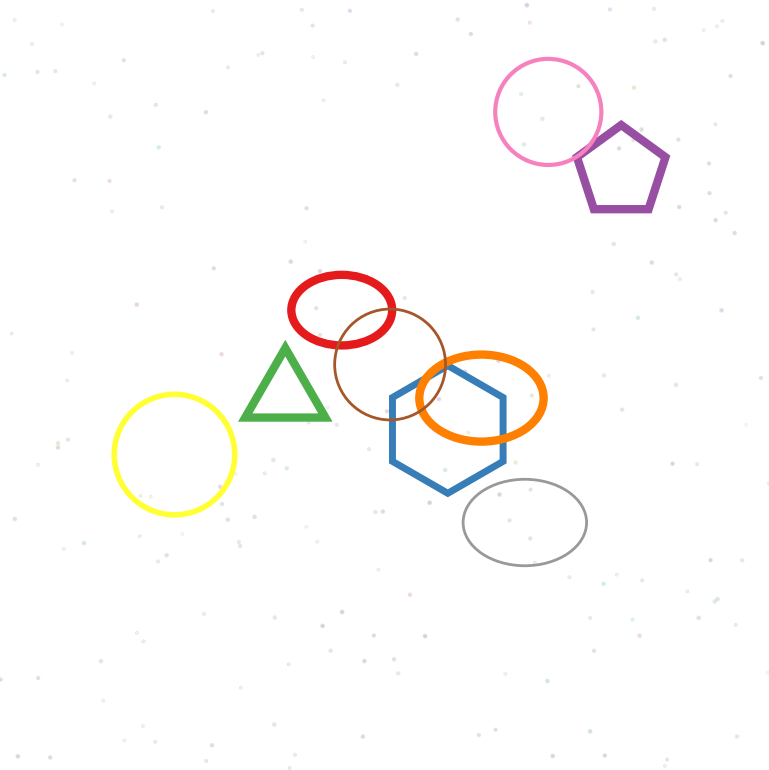[{"shape": "oval", "thickness": 3, "radius": 0.33, "center": [0.444, 0.597]}, {"shape": "hexagon", "thickness": 2.5, "radius": 0.41, "center": [0.582, 0.442]}, {"shape": "triangle", "thickness": 3, "radius": 0.3, "center": [0.371, 0.488]}, {"shape": "pentagon", "thickness": 3, "radius": 0.3, "center": [0.807, 0.777]}, {"shape": "oval", "thickness": 3, "radius": 0.4, "center": [0.625, 0.483]}, {"shape": "circle", "thickness": 2, "radius": 0.39, "center": [0.227, 0.41]}, {"shape": "circle", "thickness": 1, "radius": 0.36, "center": [0.507, 0.527]}, {"shape": "circle", "thickness": 1.5, "radius": 0.34, "center": [0.712, 0.855]}, {"shape": "oval", "thickness": 1, "radius": 0.4, "center": [0.682, 0.321]}]